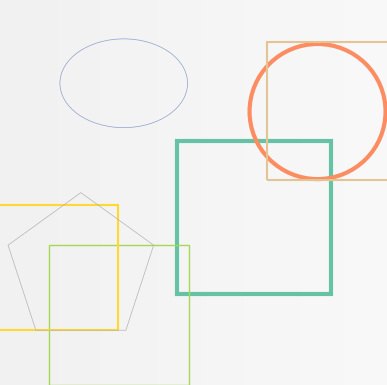[{"shape": "square", "thickness": 3, "radius": 1.0, "center": [0.656, 0.435]}, {"shape": "circle", "thickness": 3, "radius": 0.88, "center": [0.819, 0.71]}, {"shape": "oval", "thickness": 0.5, "radius": 0.82, "center": [0.319, 0.784]}, {"shape": "square", "thickness": 1, "radius": 0.91, "center": [0.307, 0.181]}, {"shape": "square", "thickness": 1.5, "radius": 0.81, "center": [0.142, 0.306]}, {"shape": "square", "thickness": 1.5, "radius": 0.89, "center": [0.867, 0.712]}, {"shape": "pentagon", "thickness": 0.5, "radius": 0.99, "center": [0.209, 0.302]}]